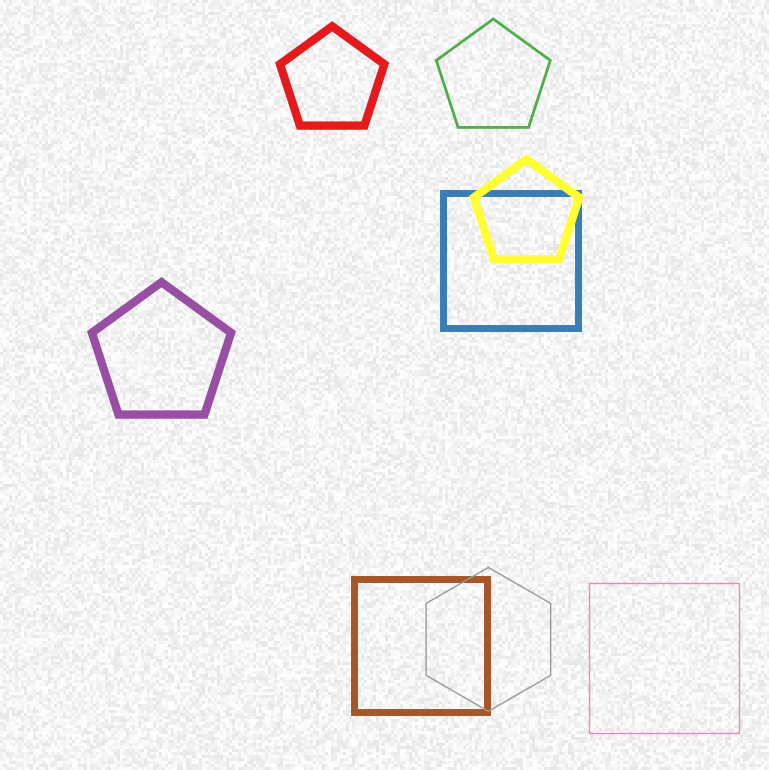[{"shape": "pentagon", "thickness": 3, "radius": 0.36, "center": [0.431, 0.895]}, {"shape": "square", "thickness": 2.5, "radius": 0.44, "center": [0.663, 0.662]}, {"shape": "pentagon", "thickness": 1, "radius": 0.39, "center": [0.641, 0.897]}, {"shape": "pentagon", "thickness": 3, "radius": 0.48, "center": [0.21, 0.538]}, {"shape": "pentagon", "thickness": 3, "radius": 0.36, "center": [0.684, 0.721]}, {"shape": "square", "thickness": 2.5, "radius": 0.43, "center": [0.546, 0.162]}, {"shape": "square", "thickness": 0.5, "radius": 0.49, "center": [0.862, 0.145]}, {"shape": "hexagon", "thickness": 0.5, "radius": 0.47, "center": [0.634, 0.17]}]